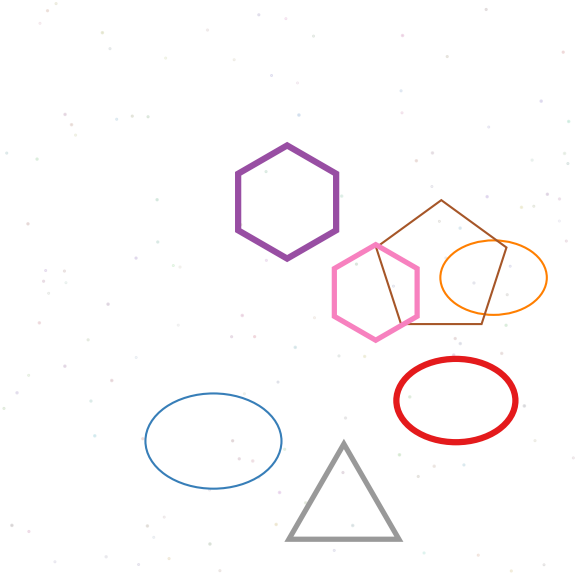[{"shape": "oval", "thickness": 3, "radius": 0.52, "center": [0.789, 0.306]}, {"shape": "oval", "thickness": 1, "radius": 0.59, "center": [0.37, 0.235]}, {"shape": "hexagon", "thickness": 3, "radius": 0.49, "center": [0.497, 0.649]}, {"shape": "oval", "thickness": 1, "radius": 0.46, "center": [0.855, 0.518]}, {"shape": "pentagon", "thickness": 1, "radius": 0.59, "center": [0.764, 0.534]}, {"shape": "hexagon", "thickness": 2.5, "radius": 0.41, "center": [0.651, 0.493]}, {"shape": "triangle", "thickness": 2.5, "radius": 0.55, "center": [0.595, 0.12]}]